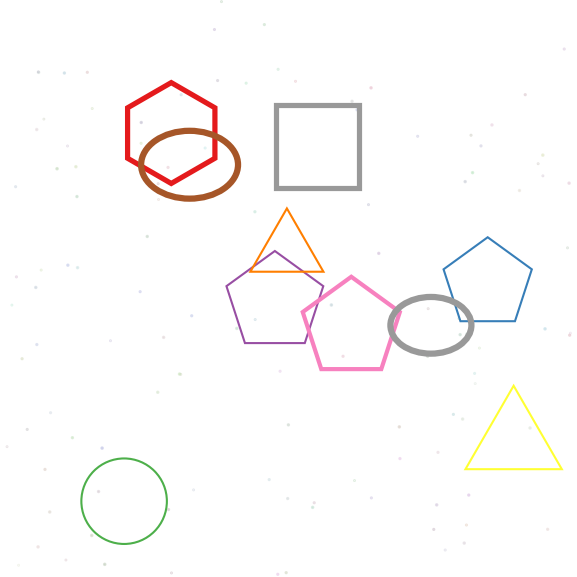[{"shape": "hexagon", "thickness": 2.5, "radius": 0.44, "center": [0.297, 0.769]}, {"shape": "pentagon", "thickness": 1, "radius": 0.4, "center": [0.844, 0.508]}, {"shape": "circle", "thickness": 1, "radius": 0.37, "center": [0.215, 0.131]}, {"shape": "pentagon", "thickness": 1, "radius": 0.44, "center": [0.476, 0.476]}, {"shape": "triangle", "thickness": 1, "radius": 0.37, "center": [0.497, 0.565]}, {"shape": "triangle", "thickness": 1, "radius": 0.48, "center": [0.889, 0.235]}, {"shape": "oval", "thickness": 3, "radius": 0.42, "center": [0.328, 0.714]}, {"shape": "pentagon", "thickness": 2, "radius": 0.44, "center": [0.608, 0.431]}, {"shape": "oval", "thickness": 3, "radius": 0.35, "center": [0.746, 0.436]}, {"shape": "square", "thickness": 2.5, "radius": 0.36, "center": [0.55, 0.745]}]